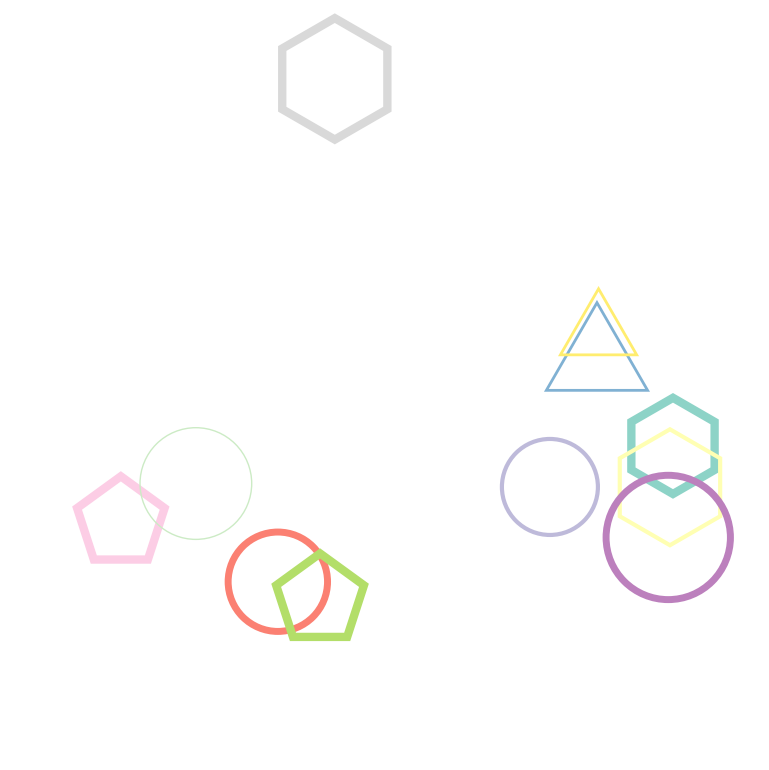[{"shape": "hexagon", "thickness": 3, "radius": 0.31, "center": [0.874, 0.421]}, {"shape": "hexagon", "thickness": 1.5, "radius": 0.38, "center": [0.87, 0.367]}, {"shape": "circle", "thickness": 1.5, "radius": 0.31, "center": [0.714, 0.368]}, {"shape": "circle", "thickness": 2.5, "radius": 0.32, "center": [0.361, 0.244]}, {"shape": "triangle", "thickness": 1, "radius": 0.38, "center": [0.775, 0.531]}, {"shape": "pentagon", "thickness": 3, "radius": 0.3, "center": [0.416, 0.221]}, {"shape": "pentagon", "thickness": 3, "radius": 0.3, "center": [0.157, 0.322]}, {"shape": "hexagon", "thickness": 3, "radius": 0.39, "center": [0.435, 0.898]}, {"shape": "circle", "thickness": 2.5, "radius": 0.4, "center": [0.868, 0.302]}, {"shape": "circle", "thickness": 0.5, "radius": 0.36, "center": [0.254, 0.372]}, {"shape": "triangle", "thickness": 1, "radius": 0.29, "center": [0.777, 0.568]}]